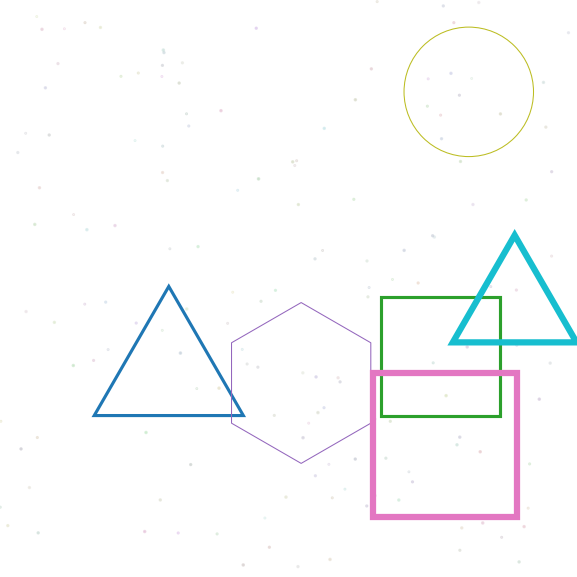[{"shape": "triangle", "thickness": 1.5, "radius": 0.75, "center": [0.292, 0.354]}, {"shape": "square", "thickness": 1.5, "radius": 0.52, "center": [0.763, 0.382]}, {"shape": "hexagon", "thickness": 0.5, "radius": 0.7, "center": [0.521, 0.336]}, {"shape": "square", "thickness": 3, "radius": 0.62, "center": [0.77, 0.229]}, {"shape": "circle", "thickness": 0.5, "radius": 0.56, "center": [0.812, 0.84]}, {"shape": "triangle", "thickness": 3, "radius": 0.62, "center": [0.891, 0.468]}]